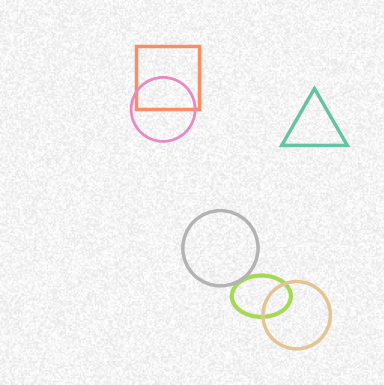[{"shape": "triangle", "thickness": 2.5, "radius": 0.49, "center": [0.817, 0.672]}, {"shape": "square", "thickness": 2.5, "radius": 0.41, "center": [0.435, 0.798]}, {"shape": "circle", "thickness": 2, "radius": 0.42, "center": [0.424, 0.716]}, {"shape": "oval", "thickness": 3, "radius": 0.38, "center": [0.679, 0.231]}, {"shape": "circle", "thickness": 2.5, "radius": 0.44, "center": [0.77, 0.181]}, {"shape": "circle", "thickness": 2.5, "radius": 0.49, "center": [0.573, 0.355]}]